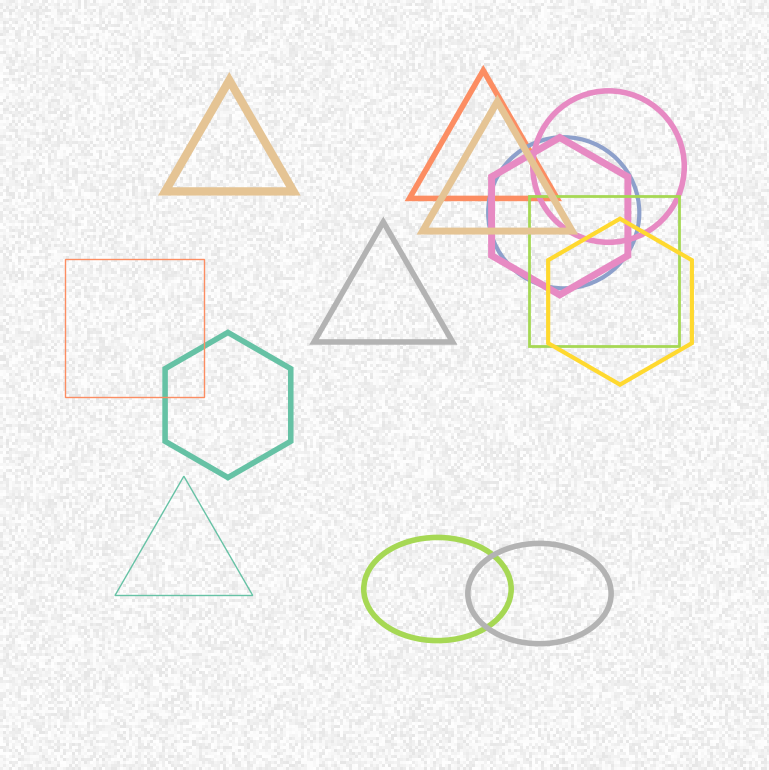[{"shape": "triangle", "thickness": 0.5, "radius": 0.52, "center": [0.239, 0.278]}, {"shape": "hexagon", "thickness": 2, "radius": 0.47, "center": [0.296, 0.474]}, {"shape": "square", "thickness": 0.5, "radius": 0.45, "center": [0.175, 0.574]}, {"shape": "triangle", "thickness": 2, "radius": 0.55, "center": [0.628, 0.798]}, {"shape": "circle", "thickness": 1.5, "radius": 0.49, "center": [0.732, 0.724]}, {"shape": "hexagon", "thickness": 2.5, "radius": 0.51, "center": [0.727, 0.719]}, {"shape": "circle", "thickness": 2, "radius": 0.49, "center": [0.79, 0.784]}, {"shape": "oval", "thickness": 2, "radius": 0.48, "center": [0.568, 0.235]}, {"shape": "square", "thickness": 1, "radius": 0.49, "center": [0.784, 0.648]}, {"shape": "hexagon", "thickness": 1.5, "radius": 0.54, "center": [0.805, 0.608]}, {"shape": "triangle", "thickness": 2.5, "radius": 0.56, "center": [0.646, 0.756]}, {"shape": "triangle", "thickness": 3, "radius": 0.48, "center": [0.298, 0.8]}, {"shape": "oval", "thickness": 2, "radius": 0.47, "center": [0.701, 0.229]}, {"shape": "triangle", "thickness": 2, "radius": 0.52, "center": [0.498, 0.608]}]